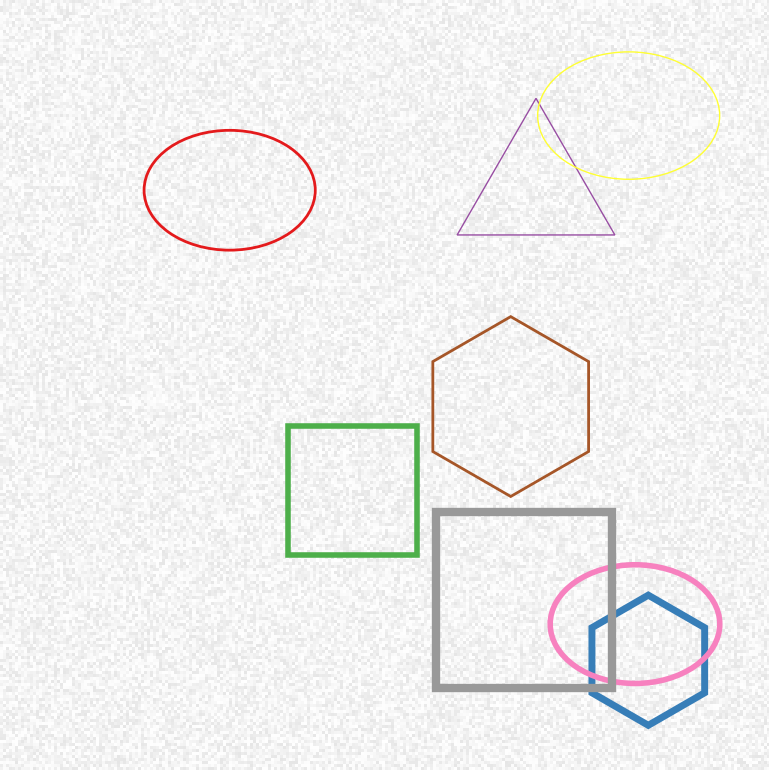[{"shape": "oval", "thickness": 1, "radius": 0.56, "center": [0.298, 0.753]}, {"shape": "hexagon", "thickness": 2.5, "radius": 0.42, "center": [0.842, 0.143]}, {"shape": "square", "thickness": 2, "radius": 0.42, "center": [0.457, 0.363]}, {"shape": "triangle", "thickness": 0.5, "radius": 0.59, "center": [0.696, 0.754]}, {"shape": "oval", "thickness": 0.5, "radius": 0.59, "center": [0.816, 0.85]}, {"shape": "hexagon", "thickness": 1, "radius": 0.58, "center": [0.663, 0.472]}, {"shape": "oval", "thickness": 2, "radius": 0.55, "center": [0.825, 0.189]}, {"shape": "square", "thickness": 3, "radius": 0.57, "center": [0.681, 0.221]}]